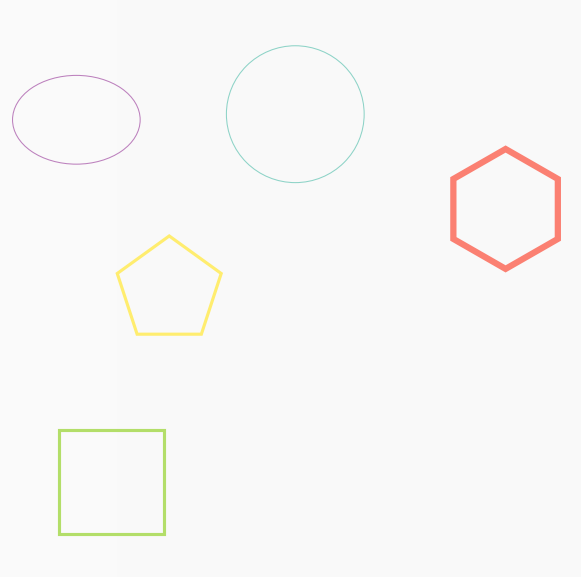[{"shape": "circle", "thickness": 0.5, "radius": 0.59, "center": [0.508, 0.801]}, {"shape": "hexagon", "thickness": 3, "radius": 0.52, "center": [0.87, 0.637]}, {"shape": "square", "thickness": 1.5, "radius": 0.45, "center": [0.192, 0.164]}, {"shape": "oval", "thickness": 0.5, "radius": 0.55, "center": [0.131, 0.792]}, {"shape": "pentagon", "thickness": 1.5, "radius": 0.47, "center": [0.291, 0.497]}]